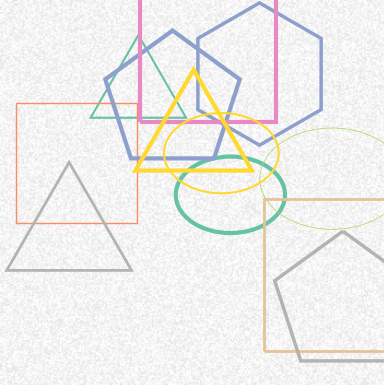[{"shape": "triangle", "thickness": 1.5, "radius": 0.72, "center": [0.359, 0.766]}, {"shape": "oval", "thickness": 3, "radius": 0.71, "center": [0.598, 0.494]}, {"shape": "square", "thickness": 1, "radius": 0.78, "center": [0.199, 0.577]}, {"shape": "pentagon", "thickness": 3, "radius": 0.92, "center": [0.448, 0.737]}, {"shape": "hexagon", "thickness": 2.5, "radius": 0.92, "center": [0.674, 0.808]}, {"shape": "square", "thickness": 3, "radius": 0.89, "center": [0.54, 0.862]}, {"shape": "oval", "thickness": 0.5, "radius": 0.94, "center": [0.863, 0.536]}, {"shape": "oval", "thickness": 1.5, "radius": 0.74, "center": [0.575, 0.602]}, {"shape": "triangle", "thickness": 3, "radius": 0.87, "center": [0.503, 0.644]}, {"shape": "square", "thickness": 2, "radius": 0.99, "center": [0.883, 0.285]}, {"shape": "pentagon", "thickness": 2.5, "radius": 0.93, "center": [0.891, 0.213]}, {"shape": "triangle", "thickness": 2, "radius": 0.94, "center": [0.18, 0.391]}]